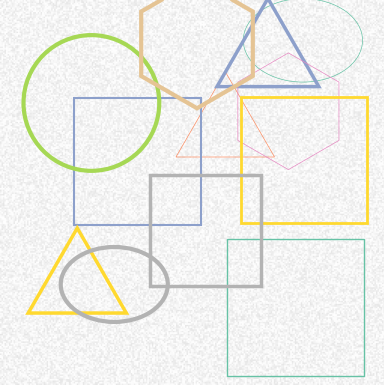[{"shape": "square", "thickness": 1, "radius": 0.89, "center": [0.767, 0.202]}, {"shape": "oval", "thickness": 0.5, "radius": 0.77, "center": [0.787, 0.895]}, {"shape": "triangle", "thickness": 0.5, "radius": 0.74, "center": [0.585, 0.666]}, {"shape": "square", "thickness": 1.5, "radius": 0.83, "center": [0.357, 0.58]}, {"shape": "triangle", "thickness": 2.5, "radius": 0.76, "center": [0.696, 0.851]}, {"shape": "hexagon", "thickness": 0.5, "radius": 0.76, "center": [0.749, 0.711]}, {"shape": "circle", "thickness": 3, "radius": 0.88, "center": [0.237, 0.733]}, {"shape": "triangle", "thickness": 2.5, "radius": 0.74, "center": [0.201, 0.26]}, {"shape": "square", "thickness": 2, "radius": 0.82, "center": [0.789, 0.583]}, {"shape": "hexagon", "thickness": 3, "radius": 0.84, "center": [0.512, 0.886]}, {"shape": "oval", "thickness": 3, "radius": 0.7, "center": [0.297, 0.261]}, {"shape": "square", "thickness": 2.5, "radius": 0.72, "center": [0.534, 0.401]}]